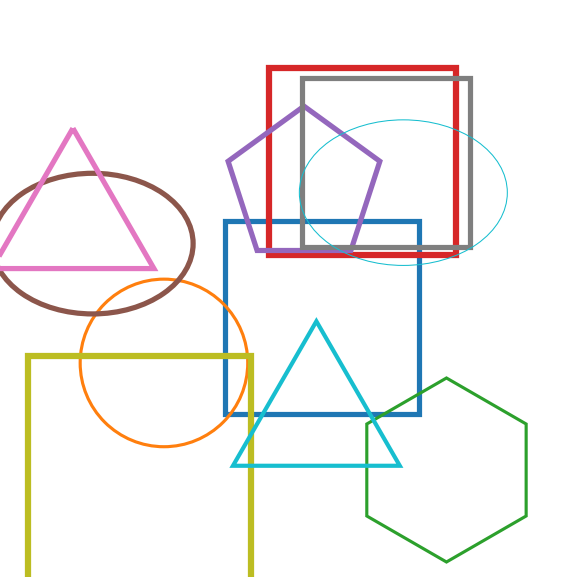[{"shape": "square", "thickness": 2.5, "radius": 0.84, "center": [0.558, 0.45]}, {"shape": "circle", "thickness": 1.5, "radius": 0.73, "center": [0.284, 0.371]}, {"shape": "hexagon", "thickness": 1.5, "radius": 0.8, "center": [0.773, 0.185]}, {"shape": "square", "thickness": 3, "radius": 0.81, "center": [0.628, 0.72]}, {"shape": "pentagon", "thickness": 2.5, "radius": 0.69, "center": [0.526, 0.677]}, {"shape": "oval", "thickness": 2.5, "radius": 0.87, "center": [0.16, 0.577]}, {"shape": "triangle", "thickness": 2.5, "radius": 0.81, "center": [0.126, 0.615]}, {"shape": "square", "thickness": 2.5, "radius": 0.73, "center": [0.668, 0.718]}, {"shape": "square", "thickness": 3, "radius": 0.96, "center": [0.242, 0.19]}, {"shape": "oval", "thickness": 0.5, "radius": 0.9, "center": [0.698, 0.666]}, {"shape": "triangle", "thickness": 2, "radius": 0.83, "center": [0.548, 0.276]}]